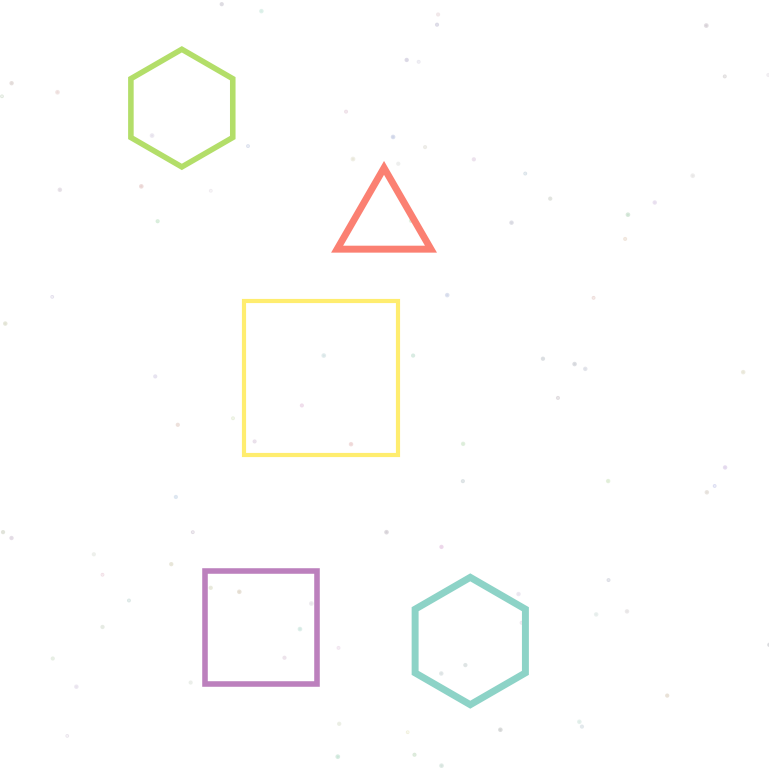[{"shape": "hexagon", "thickness": 2.5, "radius": 0.41, "center": [0.611, 0.167]}, {"shape": "triangle", "thickness": 2.5, "radius": 0.35, "center": [0.499, 0.712]}, {"shape": "hexagon", "thickness": 2, "radius": 0.38, "center": [0.236, 0.86]}, {"shape": "square", "thickness": 2, "radius": 0.37, "center": [0.339, 0.185]}, {"shape": "square", "thickness": 1.5, "radius": 0.5, "center": [0.416, 0.509]}]